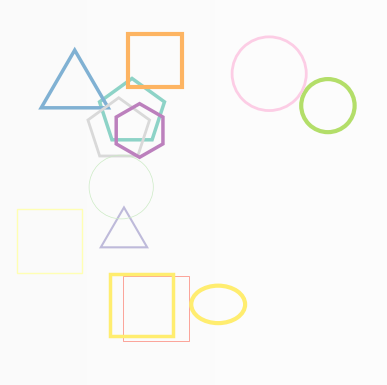[{"shape": "pentagon", "thickness": 2.5, "radius": 0.44, "center": [0.341, 0.708]}, {"shape": "square", "thickness": 1, "radius": 0.42, "center": [0.129, 0.374]}, {"shape": "triangle", "thickness": 1.5, "radius": 0.35, "center": [0.32, 0.392]}, {"shape": "square", "thickness": 0.5, "radius": 0.42, "center": [0.402, 0.198]}, {"shape": "triangle", "thickness": 2.5, "radius": 0.5, "center": [0.193, 0.77]}, {"shape": "square", "thickness": 3, "radius": 0.35, "center": [0.4, 0.844]}, {"shape": "circle", "thickness": 3, "radius": 0.34, "center": [0.846, 0.726]}, {"shape": "circle", "thickness": 2, "radius": 0.48, "center": [0.695, 0.809]}, {"shape": "pentagon", "thickness": 2, "radius": 0.42, "center": [0.306, 0.662]}, {"shape": "hexagon", "thickness": 2.5, "radius": 0.35, "center": [0.36, 0.661]}, {"shape": "circle", "thickness": 0.5, "radius": 0.41, "center": [0.313, 0.514]}, {"shape": "square", "thickness": 2.5, "radius": 0.41, "center": [0.365, 0.208]}, {"shape": "oval", "thickness": 3, "radius": 0.35, "center": [0.563, 0.209]}]